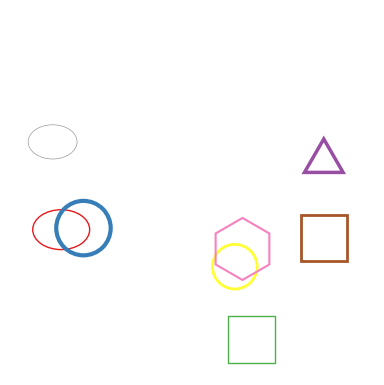[{"shape": "oval", "thickness": 1, "radius": 0.37, "center": [0.159, 0.403]}, {"shape": "circle", "thickness": 3, "radius": 0.35, "center": [0.217, 0.408]}, {"shape": "square", "thickness": 1, "radius": 0.31, "center": [0.654, 0.118]}, {"shape": "triangle", "thickness": 2.5, "radius": 0.29, "center": [0.841, 0.581]}, {"shape": "circle", "thickness": 2, "radius": 0.29, "center": [0.61, 0.307]}, {"shape": "square", "thickness": 2, "radius": 0.3, "center": [0.841, 0.382]}, {"shape": "hexagon", "thickness": 1.5, "radius": 0.4, "center": [0.63, 0.353]}, {"shape": "oval", "thickness": 0.5, "radius": 0.32, "center": [0.137, 0.631]}]